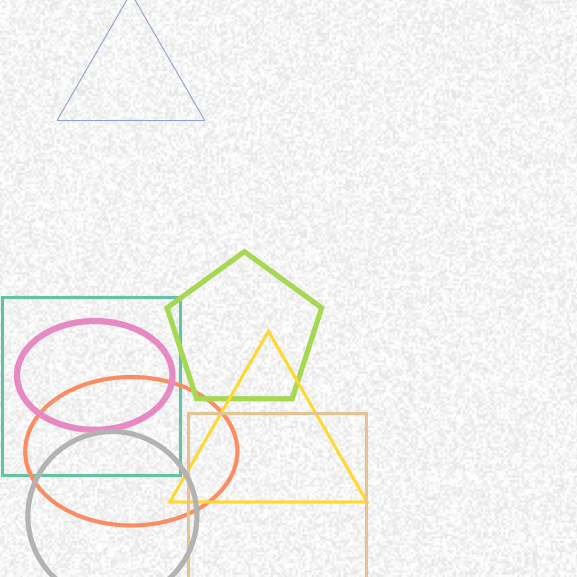[{"shape": "square", "thickness": 1.5, "radius": 0.77, "center": [0.158, 0.33]}, {"shape": "oval", "thickness": 2, "radius": 0.92, "center": [0.227, 0.218]}, {"shape": "triangle", "thickness": 0.5, "radius": 0.74, "center": [0.227, 0.864]}, {"shape": "oval", "thickness": 3, "radius": 0.67, "center": [0.164, 0.349]}, {"shape": "pentagon", "thickness": 2.5, "radius": 0.7, "center": [0.423, 0.423]}, {"shape": "triangle", "thickness": 1.5, "radius": 0.99, "center": [0.465, 0.228]}, {"shape": "square", "thickness": 1.5, "radius": 0.77, "center": [0.48, 0.13]}, {"shape": "circle", "thickness": 2.5, "radius": 0.73, "center": [0.195, 0.105]}]